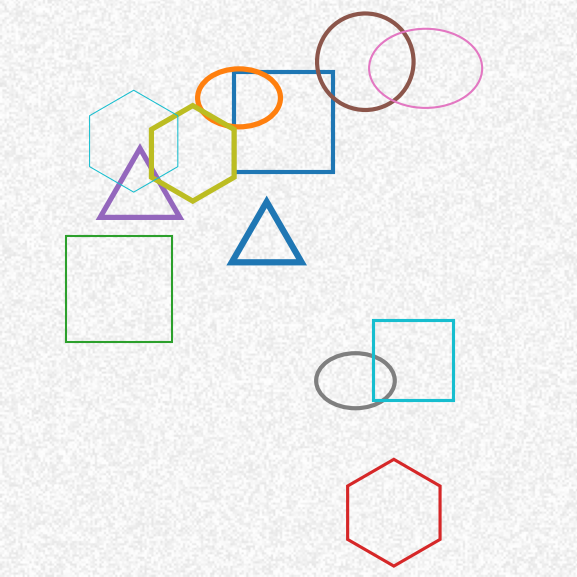[{"shape": "square", "thickness": 2, "radius": 0.43, "center": [0.491, 0.787]}, {"shape": "triangle", "thickness": 3, "radius": 0.35, "center": [0.462, 0.58]}, {"shape": "oval", "thickness": 2.5, "radius": 0.36, "center": [0.414, 0.83]}, {"shape": "square", "thickness": 1, "radius": 0.46, "center": [0.207, 0.499]}, {"shape": "hexagon", "thickness": 1.5, "radius": 0.46, "center": [0.682, 0.111]}, {"shape": "triangle", "thickness": 2.5, "radius": 0.4, "center": [0.242, 0.663]}, {"shape": "circle", "thickness": 2, "radius": 0.42, "center": [0.633, 0.892]}, {"shape": "oval", "thickness": 1, "radius": 0.49, "center": [0.737, 0.881]}, {"shape": "oval", "thickness": 2, "radius": 0.34, "center": [0.616, 0.34]}, {"shape": "hexagon", "thickness": 2.5, "radius": 0.41, "center": [0.334, 0.734]}, {"shape": "hexagon", "thickness": 0.5, "radius": 0.44, "center": [0.232, 0.755]}, {"shape": "square", "thickness": 1.5, "radius": 0.35, "center": [0.714, 0.376]}]